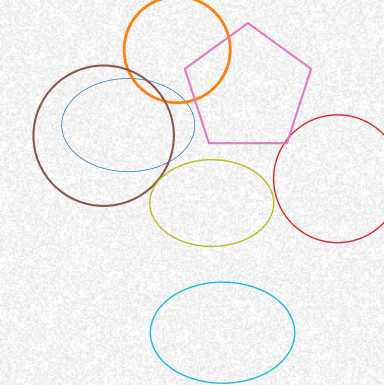[{"shape": "oval", "thickness": 0.5, "radius": 0.86, "center": [0.333, 0.675]}, {"shape": "circle", "thickness": 2, "radius": 0.69, "center": [0.46, 0.871]}, {"shape": "circle", "thickness": 1, "radius": 0.83, "center": [0.877, 0.536]}, {"shape": "circle", "thickness": 1.5, "radius": 0.91, "center": [0.269, 0.648]}, {"shape": "pentagon", "thickness": 1.5, "radius": 0.86, "center": [0.644, 0.768]}, {"shape": "oval", "thickness": 1, "radius": 0.8, "center": [0.55, 0.473]}, {"shape": "oval", "thickness": 1, "radius": 0.94, "center": [0.578, 0.136]}]